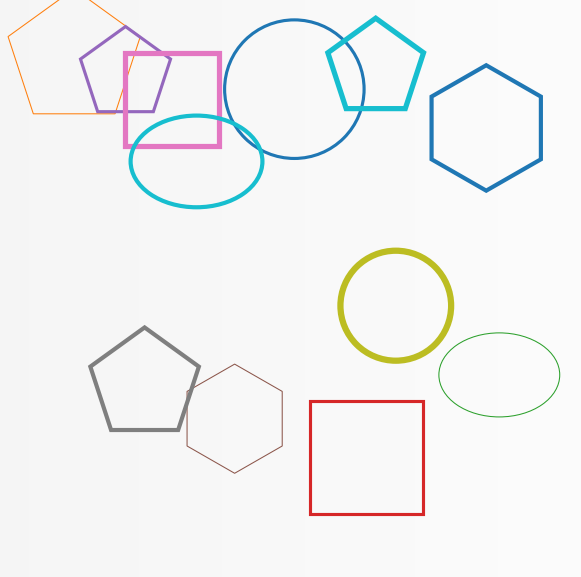[{"shape": "hexagon", "thickness": 2, "radius": 0.54, "center": [0.837, 0.778]}, {"shape": "circle", "thickness": 1.5, "radius": 0.6, "center": [0.506, 0.845]}, {"shape": "pentagon", "thickness": 0.5, "radius": 0.6, "center": [0.128, 0.899]}, {"shape": "oval", "thickness": 0.5, "radius": 0.52, "center": [0.859, 0.35]}, {"shape": "square", "thickness": 1.5, "radius": 0.49, "center": [0.63, 0.207]}, {"shape": "pentagon", "thickness": 1.5, "radius": 0.41, "center": [0.216, 0.872]}, {"shape": "hexagon", "thickness": 0.5, "radius": 0.47, "center": [0.404, 0.274]}, {"shape": "square", "thickness": 2.5, "radius": 0.4, "center": [0.295, 0.826]}, {"shape": "pentagon", "thickness": 2, "radius": 0.49, "center": [0.249, 0.334]}, {"shape": "circle", "thickness": 3, "radius": 0.48, "center": [0.681, 0.47]}, {"shape": "pentagon", "thickness": 2.5, "radius": 0.43, "center": [0.646, 0.881]}, {"shape": "oval", "thickness": 2, "radius": 0.57, "center": [0.338, 0.72]}]